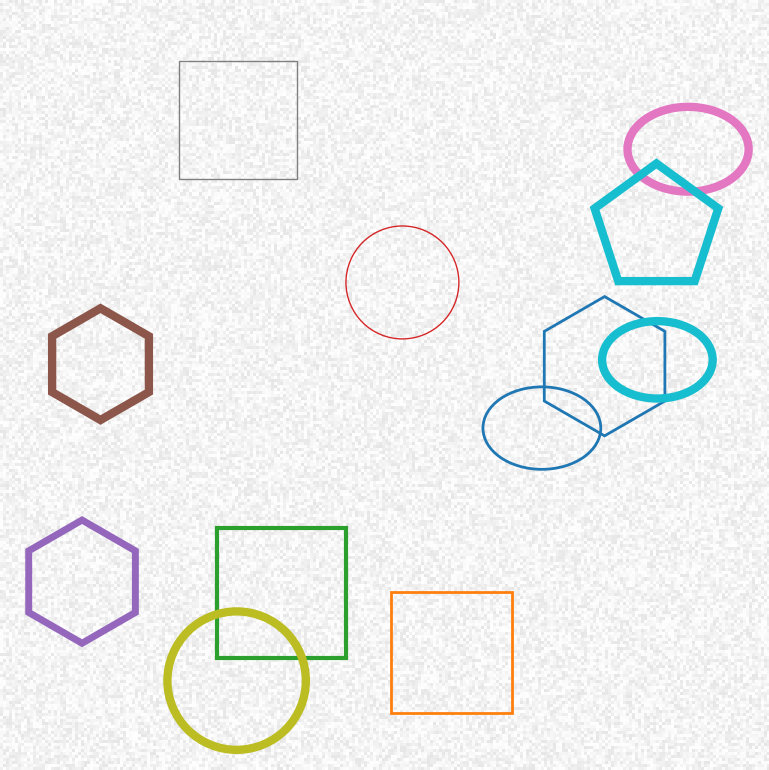[{"shape": "oval", "thickness": 1, "radius": 0.38, "center": [0.704, 0.444]}, {"shape": "hexagon", "thickness": 1, "radius": 0.45, "center": [0.785, 0.524]}, {"shape": "square", "thickness": 1, "radius": 0.39, "center": [0.587, 0.152]}, {"shape": "square", "thickness": 1.5, "radius": 0.42, "center": [0.366, 0.23]}, {"shape": "circle", "thickness": 0.5, "radius": 0.37, "center": [0.523, 0.633]}, {"shape": "hexagon", "thickness": 2.5, "radius": 0.4, "center": [0.107, 0.245]}, {"shape": "hexagon", "thickness": 3, "radius": 0.36, "center": [0.131, 0.527]}, {"shape": "oval", "thickness": 3, "radius": 0.39, "center": [0.894, 0.806]}, {"shape": "square", "thickness": 0.5, "radius": 0.38, "center": [0.309, 0.844]}, {"shape": "circle", "thickness": 3, "radius": 0.45, "center": [0.307, 0.116]}, {"shape": "pentagon", "thickness": 3, "radius": 0.42, "center": [0.853, 0.703]}, {"shape": "oval", "thickness": 3, "radius": 0.36, "center": [0.854, 0.533]}]